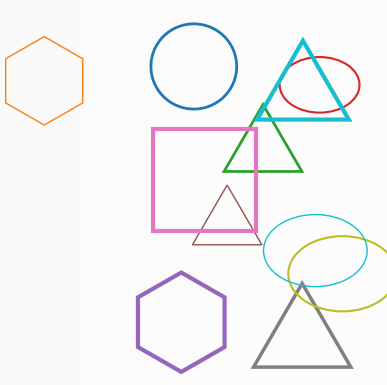[{"shape": "circle", "thickness": 2, "radius": 0.55, "center": [0.5, 0.827]}, {"shape": "hexagon", "thickness": 1, "radius": 0.57, "center": [0.114, 0.79]}, {"shape": "triangle", "thickness": 2, "radius": 0.58, "center": [0.679, 0.613]}, {"shape": "oval", "thickness": 1.5, "radius": 0.52, "center": [0.825, 0.78]}, {"shape": "hexagon", "thickness": 3, "radius": 0.65, "center": [0.468, 0.163]}, {"shape": "triangle", "thickness": 1, "radius": 0.52, "center": [0.586, 0.416]}, {"shape": "square", "thickness": 3, "radius": 0.67, "center": [0.527, 0.532]}, {"shape": "triangle", "thickness": 2.5, "radius": 0.72, "center": [0.78, 0.119]}, {"shape": "oval", "thickness": 1.5, "radius": 0.7, "center": [0.884, 0.289]}, {"shape": "oval", "thickness": 1, "radius": 0.67, "center": [0.814, 0.349]}, {"shape": "triangle", "thickness": 3, "radius": 0.68, "center": [0.782, 0.758]}]